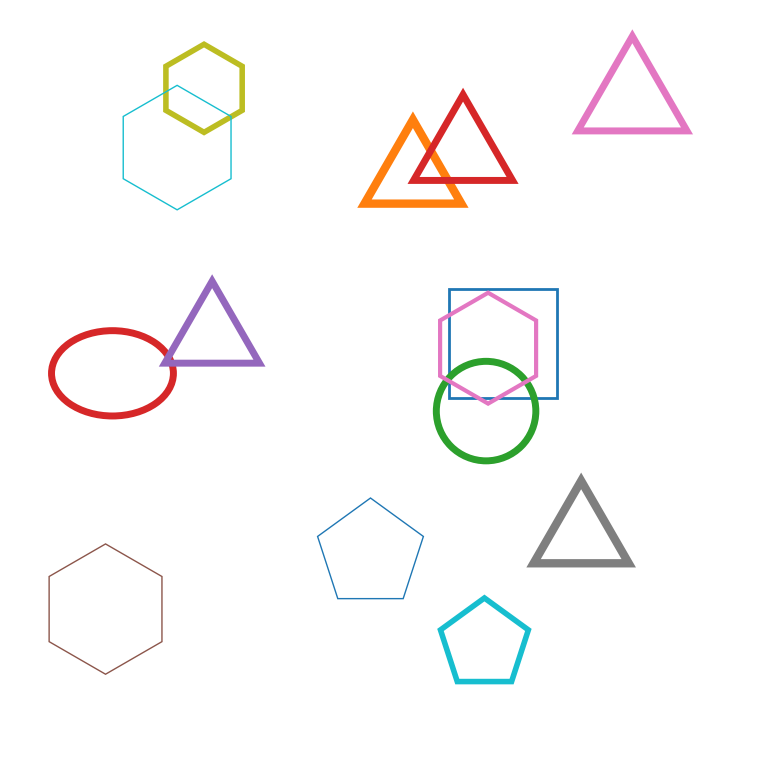[{"shape": "pentagon", "thickness": 0.5, "radius": 0.36, "center": [0.481, 0.281]}, {"shape": "square", "thickness": 1, "radius": 0.35, "center": [0.653, 0.554]}, {"shape": "triangle", "thickness": 3, "radius": 0.36, "center": [0.536, 0.772]}, {"shape": "circle", "thickness": 2.5, "radius": 0.32, "center": [0.631, 0.466]}, {"shape": "oval", "thickness": 2.5, "radius": 0.4, "center": [0.146, 0.515]}, {"shape": "triangle", "thickness": 2.5, "radius": 0.37, "center": [0.601, 0.803]}, {"shape": "triangle", "thickness": 2.5, "radius": 0.35, "center": [0.276, 0.564]}, {"shape": "hexagon", "thickness": 0.5, "radius": 0.42, "center": [0.137, 0.209]}, {"shape": "triangle", "thickness": 2.5, "radius": 0.41, "center": [0.821, 0.871]}, {"shape": "hexagon", "thickness": 1.5, "radius": 0.36, "center": [0.634, 0.548]}, {"shape": "triangle", "thickness": 3, "radius": 0.36, "center": [0.755, 0.304]}, {"shape": "hexagon", "thickness": 2, "radius": 0.29, "center": [0.265, 0.885]}, {"shape": "hexagon", "thickness": 0.5, "radius": 0.4, "center": [0.23, 0.808]}, {"shape": "pentagon", "thickness": 2, "radius": 0.3, "center": [0.629, 0.163]}]